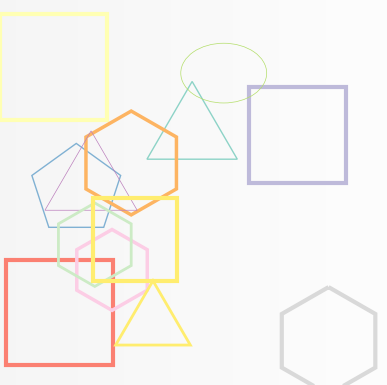[{"shape": "triangle", "thickness": 1, "radius": 0.67, "center": [0.496, 0.654]}, {"shape": "square", "thickness": 3, "radius": 0.69, "center": [0.138, 0.826]}, {"shape": "square", "thickness": 3, "radius": 0.62, "center": [0.769, 0.649]}, {"shape": "square", "thickness": 3, "radius": 0.69, "center": [0.154, 0.188]}, {"shape": "pentagon", "thickness": 1, "radius": 0.6, "center": [0.197, 0.507]}, {"shape": "hexagon", "thickness": 2.5, "radius": 0.67, "center": [0.339, 0.577]}, {"shape": "oval", "thickness": 0.5, "radius": 0.55, "center": [0.577, 0.81]}, {"shape": "hexagon", "thickness": 2.5, "radius": 0.53, "center": [0.289, 0.299]}, {"shape": "hexagon", "thickness": 3, "radius": 0.7, "center": [0.848, 0.115]}, {"shape": "triangle", "thickness": 0.5, "radius": 0.69, "center": [0.235, 0.523]}, {"shape": "hexagon", "thickness": 2, "radius": 0.54, "center": [0.245, 0.364]}, {"shape": "triangle", "thickness": 2, "radius": 0.56, "center": [0.395, 0.159]}, {"shape": "square", "thickness": 3, "radius": 0.54, "center": [0.348, 0.378]}]